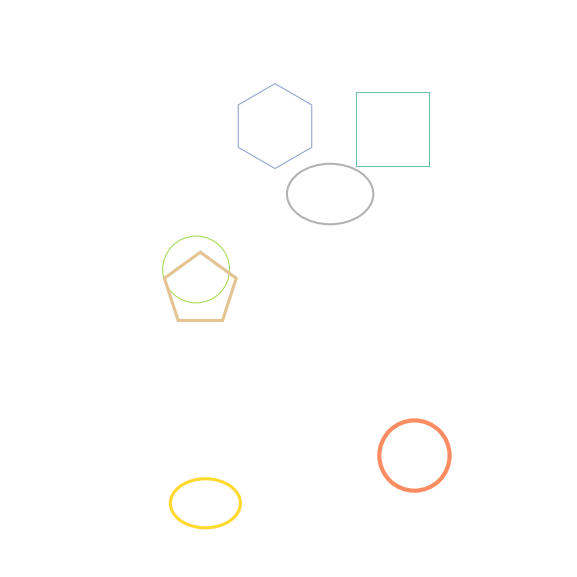[{"shape": "square", "thickness": 0.5, "radius": 0.32, "center": [0.68, 0.776]}, {"shape": "circle", "thickness": 2, "radius": 0.3, "center": [0.718, 0.21]}, {"shape": "hexagon", "thickness": 0.5, "radius": 0.37, "center": [0.476, 0.781]}, {"shape": "circle", "thickness": 0.5, "radius": 0.29, "center": [0.34, 0.532]}, {"shape": "oval", "thickness": 1.5, "radius": 0.3, "center": [0.356, 0.128]}, {"shape": "pentagon", "thickness": 1.5, "radius": 0.33, "center": [0.347, 0.497]}, {"shape": "oval", "thickness": 1, "radius": 0.37, "center": [0.572, 0.663]}]